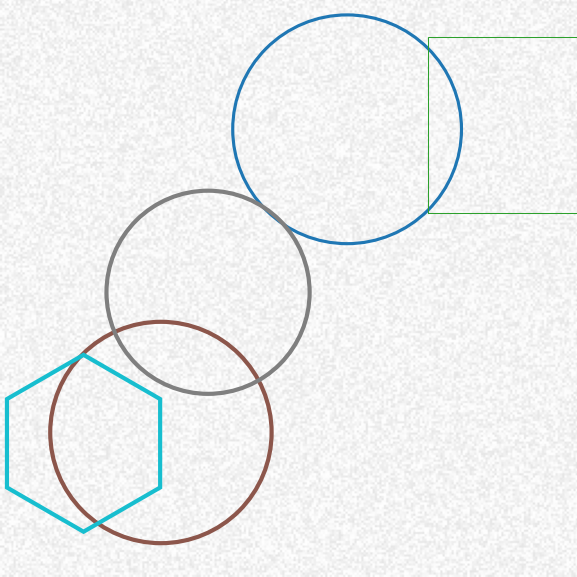[{"shape": "circle", "thickness": 1.5, "radius": 0.99, "center": [0.601, 0.775]}, {"shape": "square", "thickness": 0.5, "radius": 0.76, "center": [0.894, 0.783]}, {"shape": "circle", "thickness": 2, "radius": 0.96, "center": [0.279, 0.25]}, {"shape": "circle", "thickness": 2, "radius": 0.88, "center": [0.36, 0.493]}, {"shape": "hexagon", "thickness": 2, "radius": 0.77, "center": [0.145, 0.232]}]